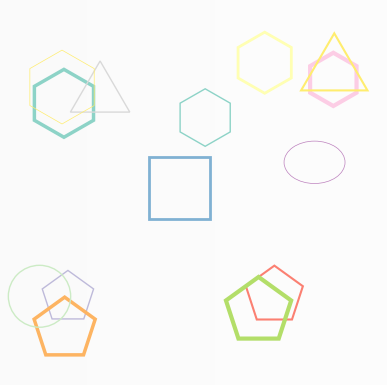[{"shape": "hexagon", "thickness": 2.5, "radius": 0.44, "center": [0.165, 0.732]}, {"shape": "hexagon", "thickness": 1, "radius": 0.37, "center": [0.529, 0.695]}, {"shape": "hexagon", "thickness": 2, "radius": 0.4, "center": [0.683, 0.837]}, {"shape": "pentagon", "thickness": 1, "radius": 0.35, "center": [0.175, 0.228]}, {"shape": "pentagon", "thickness": 1.5, "radius": 0.39, "center": [0.708, 0.233]}, {"shape": "square", "thickness": 2, "radius": 0.4, "center": [0.463, 0.512]}, {"shape": "pentagon", "thickness": 2.5, "radius": 0.41, "center": [0.167, 0.145]}, {"shape": "pentagon", "thickness": 3, "radius": 0.44, "center": [0.667, 0.192]}, {"shape": "hexagon", "thickness": 3, "radius": 0.35, "center": [0.86, 0.794]}, {"shape": "triangle", "thickness": 1, "radius": 0.44, "center": [0.258, 0.753]}, {"shape": "oval", "thickness": 0.5, "radius": 0.39, "center": [0.812, 0.578]}, {"shape": "circle", "thickness": 1, "radius": 0.4, "center": [0.102, 0.23]}, {"shape": "hexagon", "thickness": 0.5, "radius": 0.48, "center": [0.16, 0.774]}, {"shape": "triangle", "thickness": 1.5, "radius": 0.49, "center": [0.863, 0.815]}]